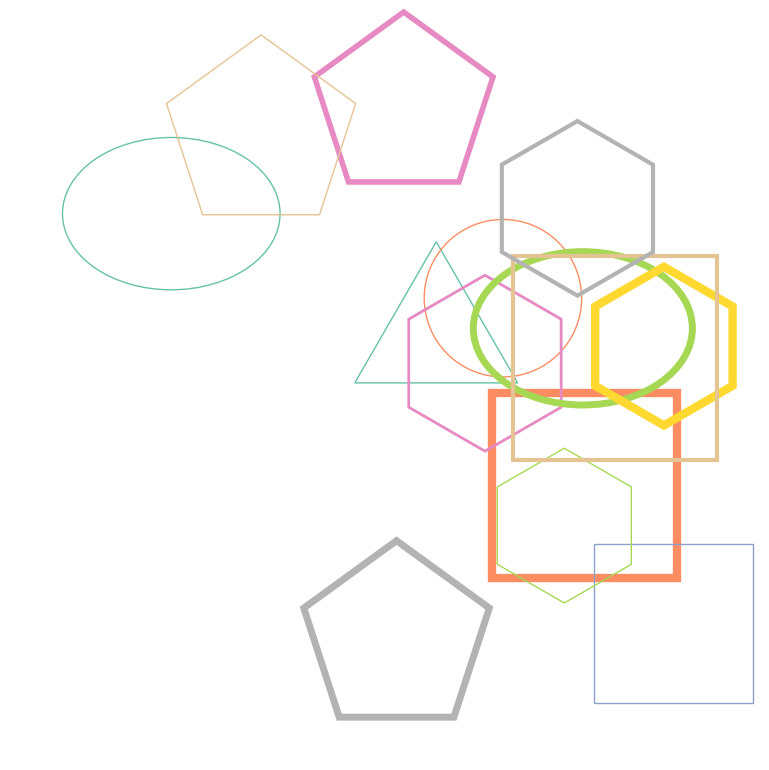[{"shape": "triangle", "thickness": 0.5, "radius": 0.61, "center": [0.567, 0.564]}, {"shape": "oval", "thickness": 0.5, "radius": 0.71, "center": [0.222, 0.723]}, {"shape": "square", "thickness": 3, "radius": 0.6, "center": [0.759, 0.37]}, {"shape": "circle", "thickness": 0.5, "radius": 0.51, "center": [0.653, 0.613]}, {"shape": "square", "thickness": 0.5, "radius": 0.52, "center": [0.875, 0.191]}, {"shape": "pentagon", "thickness": 2, "radius": 0.61, "center": [0.524, 0.862]}, {"shape": "hexagon", "thickness": 1, "radius": 0.57, "center": [0.63, 0.528]}, {"shape": "oval", "thickness": 2.5, "radius": 0.71, "center": [0.757, 0.574]}, {"shape": "hexagon", "thickness": 0.5, "radius": 0.5, "center": [0.733, 0.317]}, {"shape": "hexagon", "thickness": 3, "radius": 0.52, "center": [0.862, 0.551]}, {"shape": "square", "thickness": 1.5, "radius": 0.66, "center": [0.798, 0.535]}, {"shape": "pentagon", "thickness": 0.5, "radius": 0.65, "center": [0.339, 0.826]}, {"shape": "pentagon", "thickness": 2.5, "radius": 0.63, "center": [0.515, 0.171]}, {"shape": "hexagon", "thickness": 1.5, "radius": 0.57, "center": [0.75, 0.729]}]